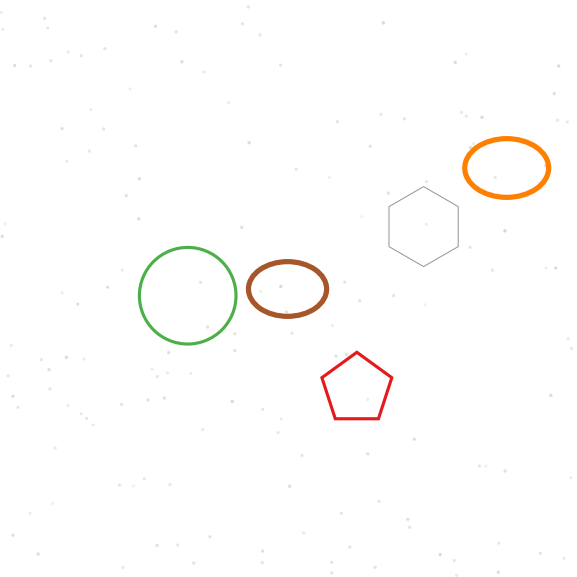[{"shape": "pentagon", "thickness": 1.5, "radius": 0.32, "center": [0.618, 0.325]}, {"shape": "circle", "thickness": 1.5, "radius": 0.42, "center": [0.325, 0.487]}, {"shape": "oval", "thickness": 2.5, "radius": 0.36, "center": [0.877, 0.708]}, {"shape": "oval", "thickness": 2.5, "radius": 0.34, "center": [0.498, 0.499]}, {"shape": "hexagon", "thickness": 0.5, "radius": 0.35, "center": [0.734, 0.607]}]